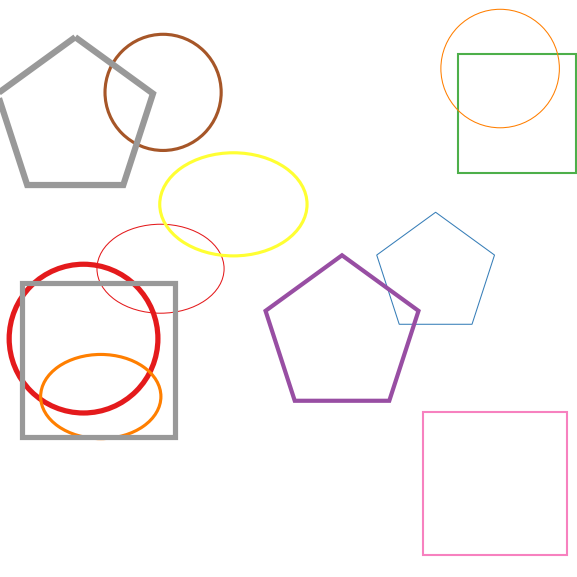[{"shape": "oval", "thickness": 0.5, "radius": 0.55, "center": [0.278, 0.534]}, {"shape": "circle", "thickness": 2.5, "radius": 0.64, "center": [0.145, 0.413]}, {"shape": "pentagon", "thickness": 0.5, "radius": 0.54, "center": [0.754, 0.524]}, {"shape": "square", "thickness": 1, "radius": 0.51, "center": [0.895, 0.802]}, {"shape": "pentagon", "thickness": 2, "radius": 0.7, "center": [0.592, 0.418]}, {"shape": "oval", "thickness": 1.5, "radius": 0.52, "center": [0.174, 0.312]}, {"shape": "circle", "thickness": 0.5, "radius": 0.51, "center": [0.866, 0.88]}, {"shape": "oval", "thickness": 1.5, "radius": 0.64, "center": [0.404, 0.645]}, {"shape": "circle", "thickness": 1.5, "radius": 0.5, "center": [0.282, 0.839]}, {"shape": "square", "thickness": 1, "radius": 0.62, "center": [0.857, 0.162]}, {"shape": "square", "thickness": 2.5, "radius": 0.66, "center": [0.171, 0.376]}, {"shape": "pentagon", "thickness": 3, "radius": 0.71, "center": [0.13, 0.793]}]